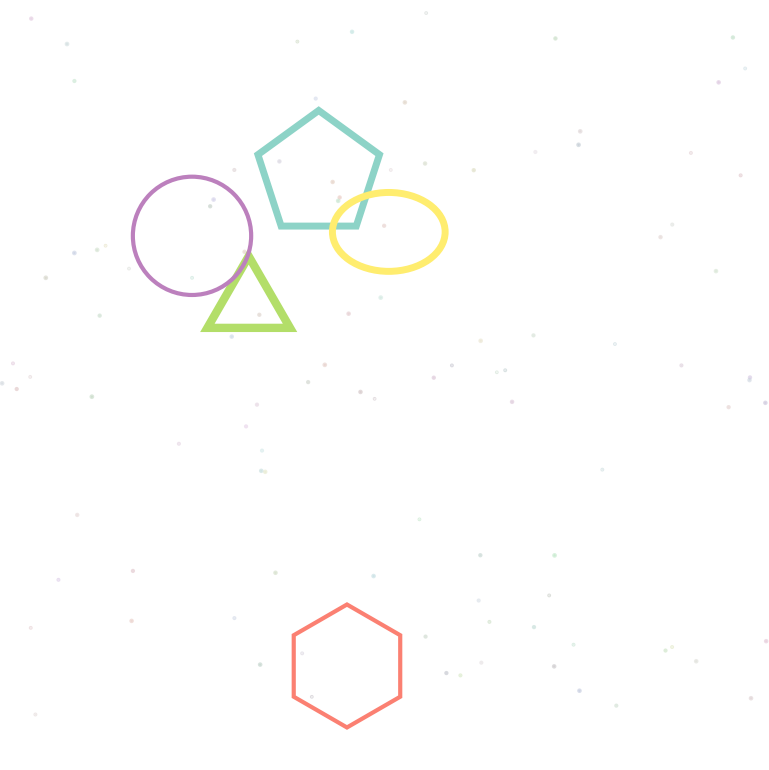[{"shape": "pentagon", "thickness": 2.5, "radius": 0.41, "center": [0.414, 0.774]}, {"shape": "hexagon", "thickness": 1.5, "radius": 0.4, "center": [0.451, 0.135]}, {"shape": "triangle", "thickness": 3, "radius": 0.31, "center": [0.323, 0.605]}, {"shape": "circle", "thickness": 1.5, "radius": 0.38, "center": [0.249, 0.694]}, {"shape": "oval", "thickness": 2.5, "radius": 0.37, "center": [0.505, 0.699]}]